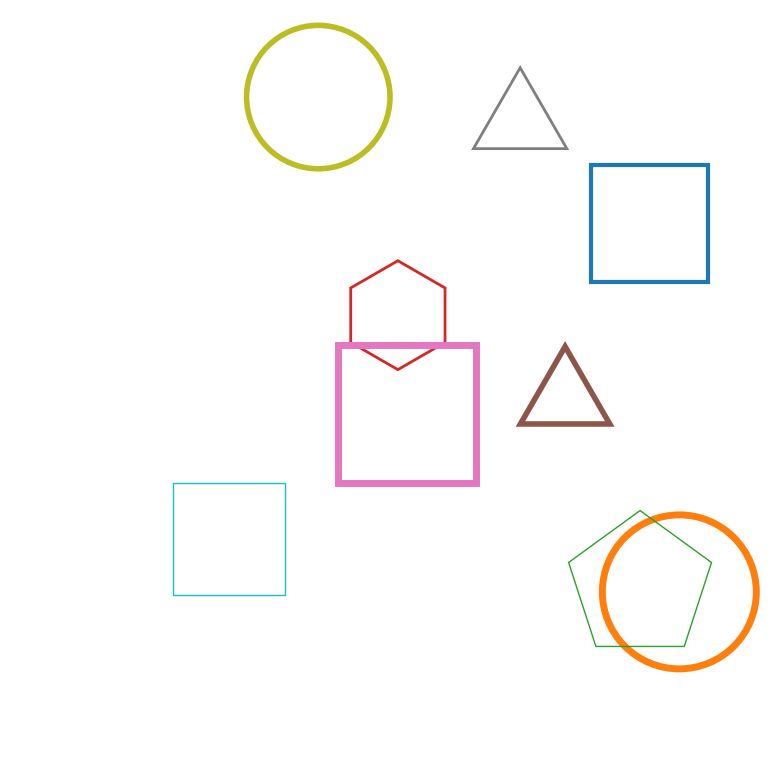[{"shape": "square", "thickness": 1.5, "radius": 0.38, "center": [0.843, 0.71]}, {"shape": "circle", "thickness": 2.5, "radius": 0.5, "center": [0.882, 0.231]}, {"shape": "pentagon", "thickness": 0.5, "radius": 0.49, "center": [0.831, 0.239]}, {"shape": "hexagon", "thickness": 1, "radius": 0.35, "center": [0.517, 0.591]}, {"shape": "triangle", "thickness": 2, "radius": 0.34, "center": [0.734, 0.483]}, {"shape": "square", "thickness": 2.5, "radius": 0.45, "center": [0.529, 0.462]}, {"shape": "triangle", "thickness": 1, "radius": 0.35, "center": [0.676, 0.842]}, {"shape": "circle", "thickness": 2, "radius": 0.47, "center": [0.413, 0.874]}, {"shape": "square", "thickness": 0.5, "radius": 0.36, "center": [0.297, 0.3]}]